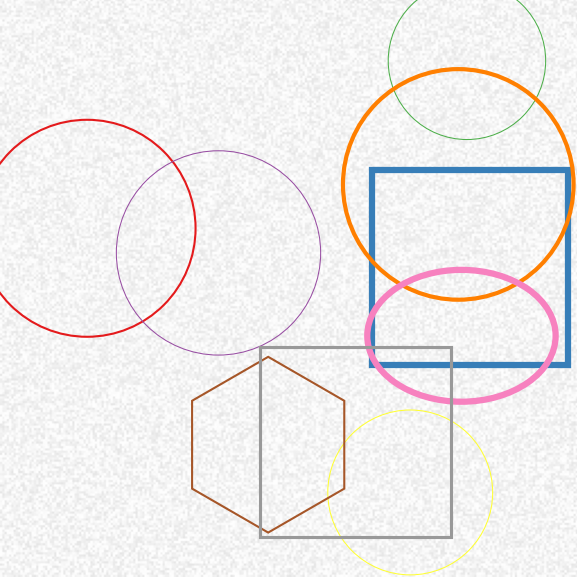[{"shape": "circle", "thickness": 1, "radius": 0.94, "center": [0.151, 0.604]}, {"shape": "square", "thickness": 3, "radius": 0.85, "center": [0.813, 0.536]}, {"shape": "circle", "thickness": 0.5, "radius": 0.68, "center": [0.809, 0.894]}, {"shape": "circle", "thickness": 0.5, "radius": 0.88, "center": [0.378, 0.561]}, {"shape": "circle", "thickness": 2, "radius": 1.0, "center": [0.794, 0.68]}, {"shape": "circle", "thickness": 0.5, "radius": 0.71, "center": [0.71, 0.146]}, {"shape": "hexagon", "thickness": 1, "radius": 0.76, "center": [0.464, 0.229]}, {"shape": "oval", "thickness": 3, "radius": 0.82, "center": [0.799, 0.418]}, {"shape": "square", "thickness": 1.5, "radius": 0.82, "center": [0.616, 0.234]}]